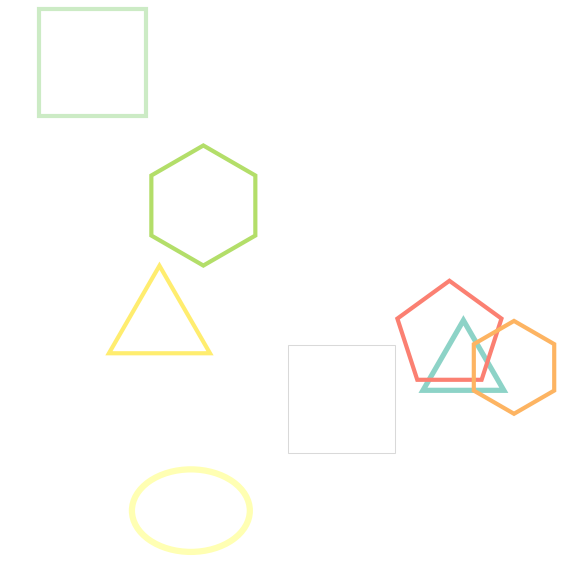[{"shape": "triangle", "thickness": 2.5, "radius": 0.4, "center": [0.802, 0.364]}, {"shape": "oval", "thickness": 3, "radius": 0.51, "center": [0.331, 0.115]}, {"shape": "pentagon", "thickness": 2, "radius": 0.47, "center": [0.778, 0.418]}, {"shape": "hexagon", "thickness": 2, "radius": 0.4, "center": [0.89, 0.363]}, {"shape": "hexagon", "thickness": 2, "radius": 0.52, "center": [0.352, 0.643]}, {"shape": "square", "thickness": 0.5, "radius": 0.47, "center": [0.591, 0.308]}, {"shape": "square", "thickness": 2, "radius": 0.46, "center": [0.16, 0.891]}, {"shape": "triangle", "thickness": 2, "radius": 0.51, "center": [0.276, 0.438]}]